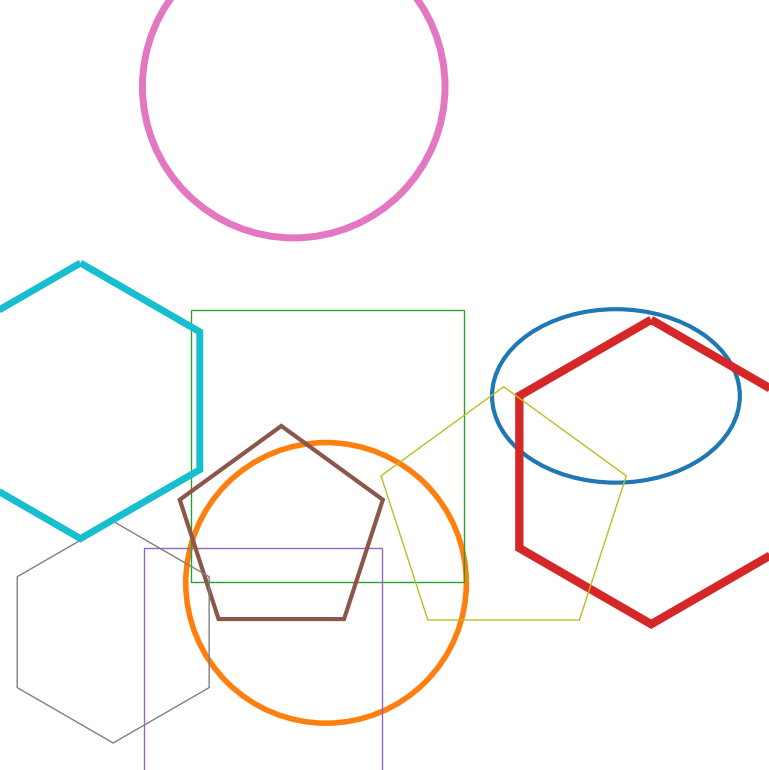[{"shape": "oval", "thickness": 1.5, "radius": 0.8, "center": [0.8, 0.486]}, {"shape": "circle", "thickness": 2, "radius": 0.91, "center": [0.423, 0.243]}, {"shape": "square", "thickness": 0.5, "radius": 0.89, "center": [0.426, 0.421]}, {"shape": "hexagon", "thickness": 3, "radius": 0.99, "center": [0.846, 0.387]}, {"shape": "square", "thickness": 0.5, "radius": 0.77, "center": [0.342, 0.134]}, {"shape": "pentagon", "thickness": 1.5, "radius": 0.69, "center": [0.365, 0.308]}, {"shape": "circle", "thickness": 2.5, "radius": 0.98, "center": [0.381, 0.888]}, {"shape": "hexagon", "thickness": 0.5, "radius": 0.72, "center": [0.147, 0.179]}, {"shape": "pentagon", "thickness": 0.5, "radius": 0.84, "center": [0.654, 0.33]}, {"shape": "hexagon", "thickness": 2.5, "radius": 0.89, "center": [0.105, 0.479]}]